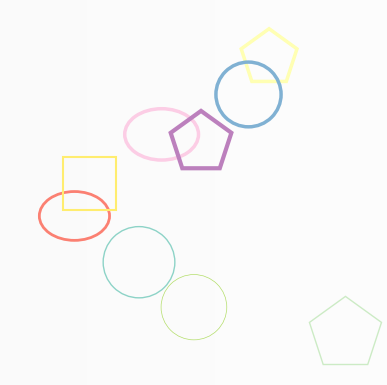[{"shape": "circle", "thickness": 1, "radius": 0.46, "center": [0.359, 0.319]}, {"shape": "pentagon", "thickness": 2.5, "radius": 0.38, "center": [0.694, 0.85]}, {"shape": "oval", "thickness": 2, "radius": 0.45, "center": [0.192, 0.439]}, {"shape": "circle", "thickness": 2.5, "radius": 0.42, "center": [0.641, 0.755]}, {"shape": "circle", "thickness": 0.5, "radius": 0.42, "center": [0.5, 0.202]}, {"shape": "oval", "thickness": 2.5, "radius": 0.48, "center": [0.417, 0.651]}, {"shape": "pentagon", "thickness": 3, "radius": 0.41, "center": [0.519, 0.63]}, {"shape": "pentagon", "thickness": 1, "radius": 0.49, "center": [0.892, 0.132]}, {"shape": "square", "thickness": 1.5, "radius": 0.35, "center": [0.231, 0.523]}]